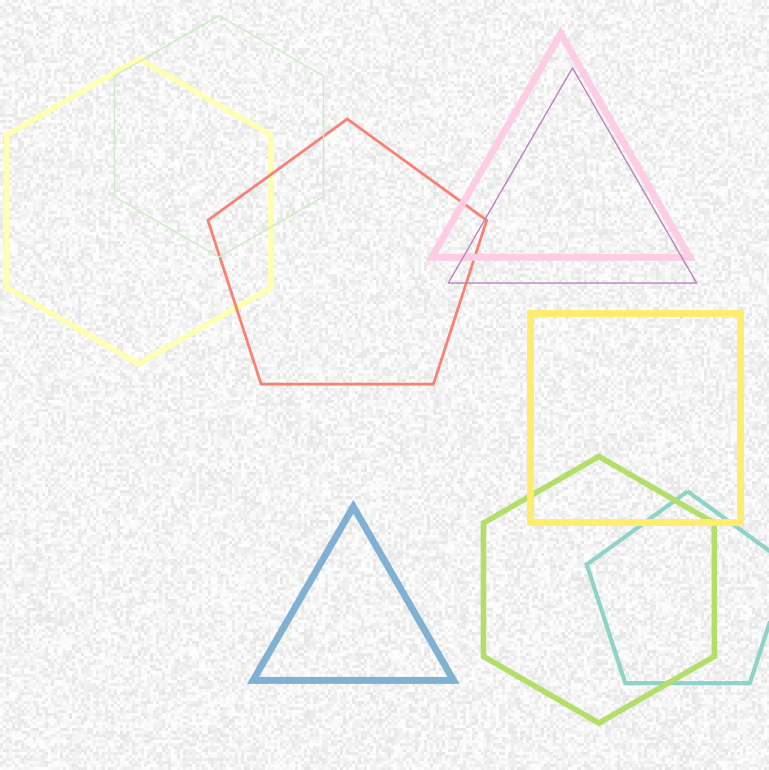[{"shape": "pentagon", "thickness": 1.5, "radius": 0.69, "center": [0.893, 0.224]}, {"shape": "hexagon", "thickness": 2, "radius": 0.99, "center": [0.18, 0.725]}, {"shape": "pentagon", "thickness": 1, "radius": 0.95, "center": [0.451, 0.655]}, {"shape": "triangle", "thickness": 2.5, "radius": 0.75, "center": [0.459, 0.192]}, {"shape": "hexagon", "thickness": 2, "radius": 0.87, "center": [0.778, 0.234]}, {"shape": "triangle", "thickness": 2.5, "radius": 0.97, "center": [0.728, 0.763]}, {"shape": "triangle", "thickness": 0.5, "radius": 0.93, "center": [0.743, 0.726]}, {"shape": "hexagon", "thickness": 0.5, "radius": 0.78, "center": [0.284, 0.823]}, {"shape": "square", "thickness": 2.5, "radius": 0.68, "center": [0.824, 0.458]}]